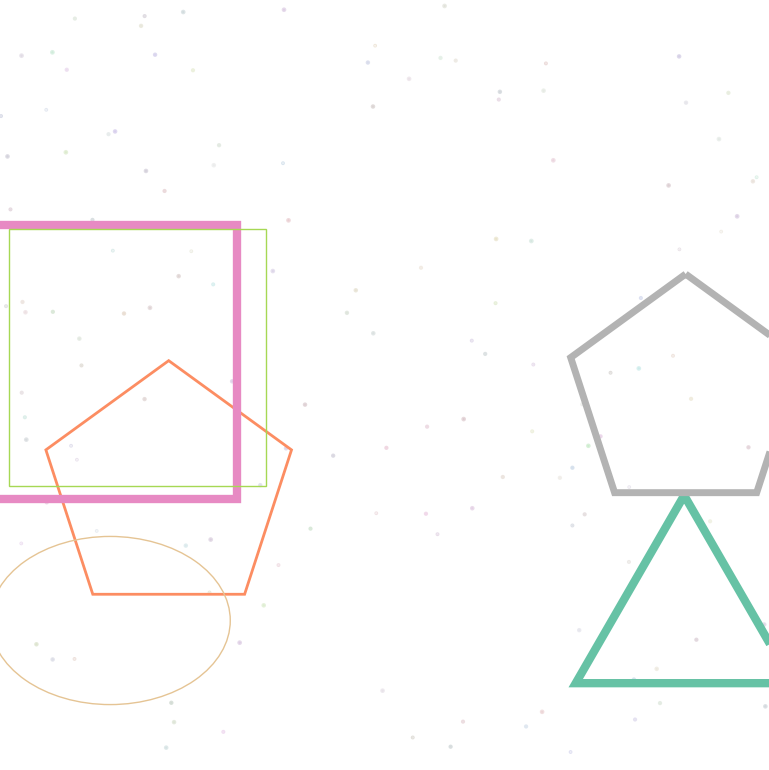[{"shape": "triangle", "thickness": 3, "radius": 0.81, "center": [0.889, 0.194]}, {"shape": "pentagon", "thickness": 1, "radius": 0.84, "center": [0.219, 0.364]}, {"shape": "square", "thickness": 3, "radius": 0.89, "center": [0.131, 0.53]}, {"shape": "square", "thickness": 0.5, "radius": 0.83, "center": [0.178, 0.536]}, {"shape": "oval", "thickness": 0.5, "radius": 0.78, "center": [0.143, 0.194]}, {"shape": "pentagon", "thickness": 2.5, "radius": 0.78, "center": [0.89, 0.487]}]